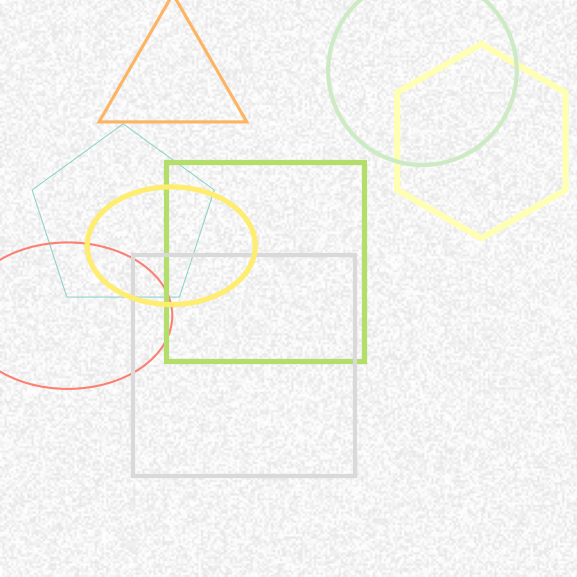[{"shape": "pentagon", "thickness": 0.5, "radius": 0.83, "center": [0.213, 0.619]}, {"shape": "hexagon", "thickness": 3, "radius": 0.84, "center": [0.833, 0.755]}, {"shape": "oval", "thickness": 1, "radius": 0.91, "center": [0.117, 0.453]}, {"shape": "triangle", "thickness": 1.5, "radius": 0.74, "center": [0.299, 0.862]}, {"shape": "square", "thickness": 2.5, "radius": 0.86, "center": [0.459, 0.547]}, {"shape": "square", "thickness": 2, "radius": 0.96, "center": [0.423, 0.367]}, {"shape": "circle", "thickness": 2, "radius": 0.82, "center": [0.732, 0.877]}, {"shape": "oval", "thickness": 2.5, "radius": 0.73, "center": [0.297, 0.574]}]